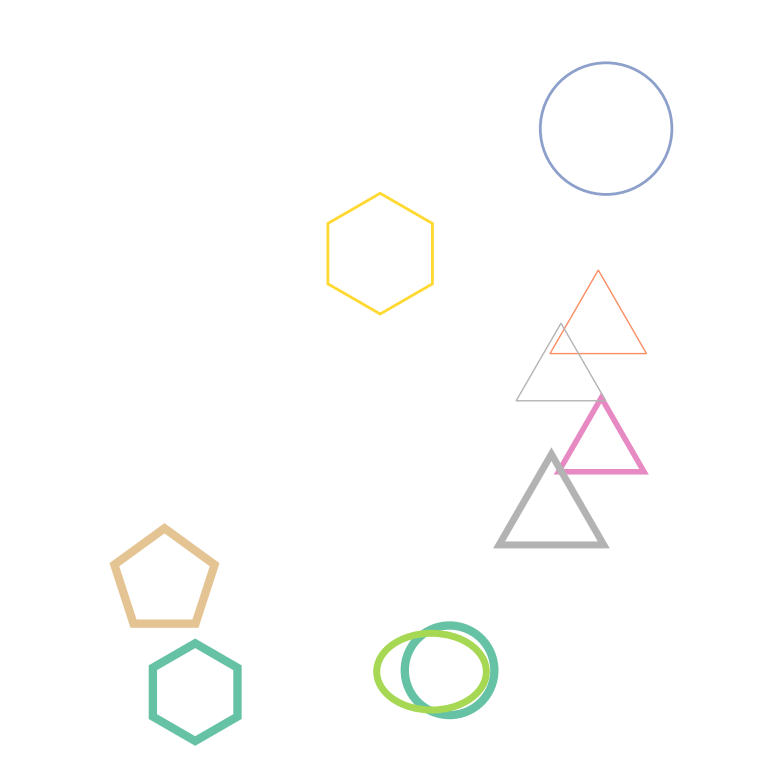[{"shape": "hexagon", "thickness": 3, "radius": 0.32, "center": [0.253, 0.101]}, {"shape": "circle", "thickness": 3, "radius": 0.29, "center": [0.584, 0.13]}, {"shape": "triangle", "thickness": 0.5, "radius": 0.36, "center": [0.777, 0.577]}, {"shape": "circle", "thickness": 1, "radius": 0.43, "center": [0.787, 0.833]}, {"shape": "triangle", "thickness": 2, "radius": 0.32, "center": [0.781, 0.419]}, {"shape": "oval", "thickness": 2.5, "radius": 0.36, "center": [0.56, 0.128]}, {"shape": "hexagon", "thickness": 1, "radius": 0.39, "center": [0.494, 0.671]}, {"shape": "pentagon", "thickness": 3, "radius": 0.34, "center": [0.214, 0.245]}, {"shape": "triangle", "thickness": 2.5, "radius": 0.39, "center": [0.716, 0.332]}, {"shape": "triangle", "thickness": 0.5, "radius": 0.34, "center": [0.729, 0.513]}]